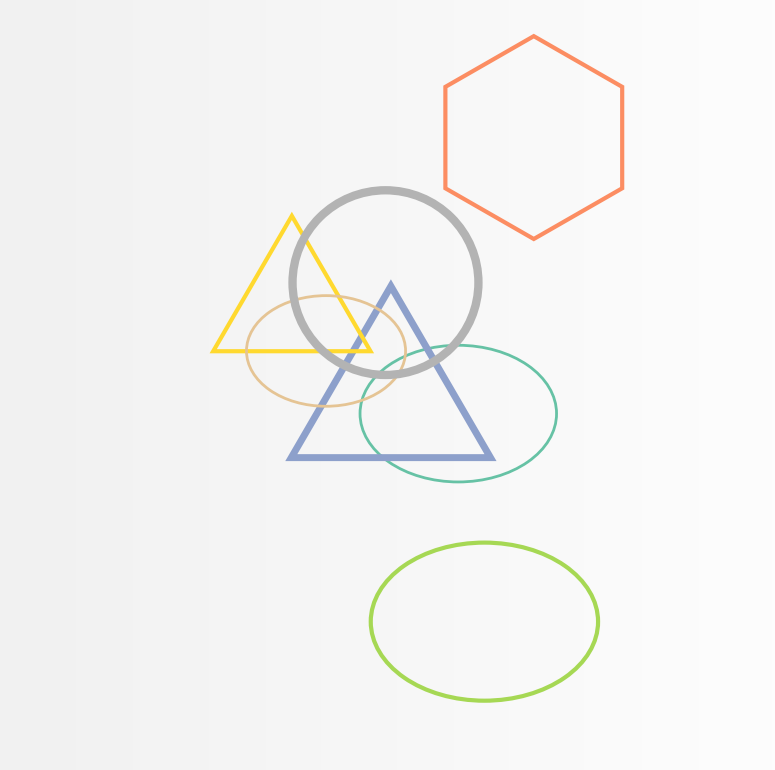[{"shape": "oval", "thickness": 1, "radius": 0.63, "center": [0.591, 0.463]}, {"shape": "hexagon", "thickness": 1.5, "radius": 0.66, "center": [0.689, 0.821]}, {"shape": "triangle", "thickness": 2.5, "radius": 0.74, "center": [0.504, 0.48]}, {"shape": "oval", "thickness": 1.5, "radius": 0.73, "center": [0.625, 0.193]}, {"shape": "triangle", "thickness": 1.5, "radius": 0.59, "center": [0.377, 0.602]}, {"shape": "oval", "thickness": 1, "radius": 0.51, "center": [0.421, 0.544]}, {"shape": "circle", "thickness": 3, "radius": 0.6, "center": [0.497, 0.633]}]